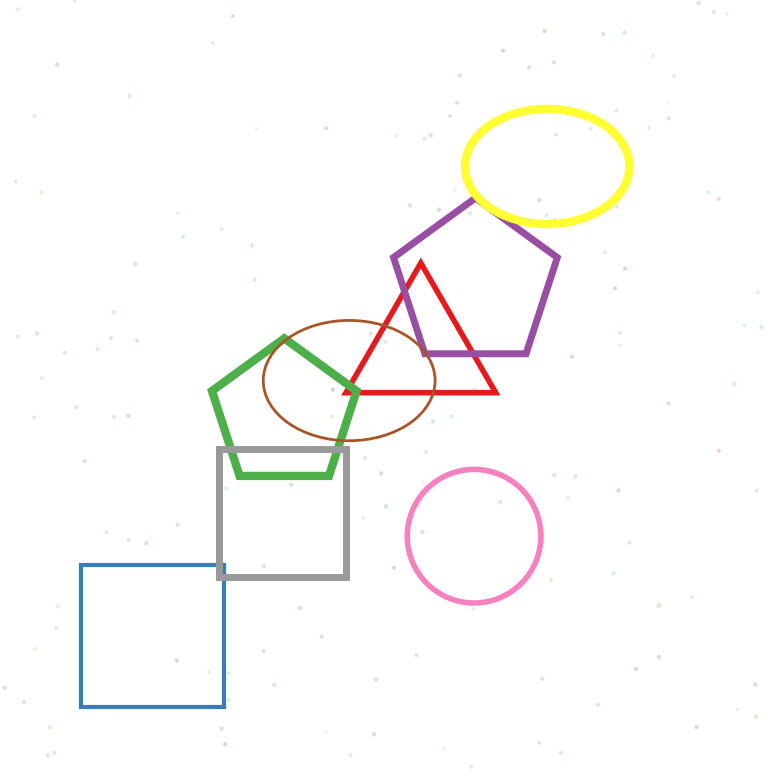[{"shape": "triangle", "thickness": 2, "radius": 0.56, "center": [0.547, 0.546]}, {"shape": "square", "thickness": 1.5, "radius": 0.46, "center": [0.198, 0.174]}, {"shape": "pentagon", "thickness": 3, "radius": 0.49, "center": [0.369, 0.462]}, {"shape": "pentagon", "thickness": 2.5, "radius": 0.56, "center": [0.617, 0.631]}, {"shape": "oval", "thickness": 3, "radius": 0.53, "center": [0.711, 0.784]}, {"shape": "oval", "thickness": 1, "radius": 0.56, "center": [0.453, 0.506]}, {"shape": "circle", "thickness": 2, "radius": 0.43, "center": [0.616, 0.304]}, {"shape": "square", "thickness": 2.5, "radius": 0.41, "center": [0.367, 0.334]}]